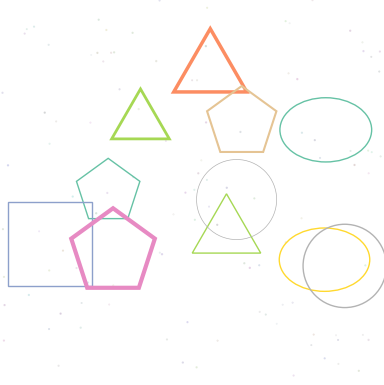[{"shape": "pentagon", "thickness": 1, "radius": 0.43, "center": [0.281, 0.502]}, {"shape": "oval", "thickness": 1, "radius": 0.6, "center": [0.846, 0.663]}, {"shape": "triangle", "thickness": 2.5, "radius": 0.55, "center": [0.546, 0.816]}, {"shape": "square", "thickness": 1, "radius": 0.55, "center": [0.13, 0.367]}, {"shape": "pentagon", "thickness": 3, "radius": 0.57, "center": [0.294, 0.345]}, {"shape": "triangle", "thickness": 2, "radius": 0.43, "center": [0.365, 0.682]}, {"shape": "triangle", "thickness": 1, "radius": 0.51, "center": [0.588, 0.394]}, {"shape": "oval", "thickness": 1, "radius": 0.59, "center": [0.843, 0.326]}, {"shape": "pentagon", "thickness": 1.5, "radius": 0.47, "center": [0.628, 0.682]}, {"shape": "circle", "thickness": 1, "radius": 0.54, "center": [0.895, 0.309]}, {"shape": "circle", "thickness": 0.5, "radius": 0.52, "center": [0.615, 0.482]}]